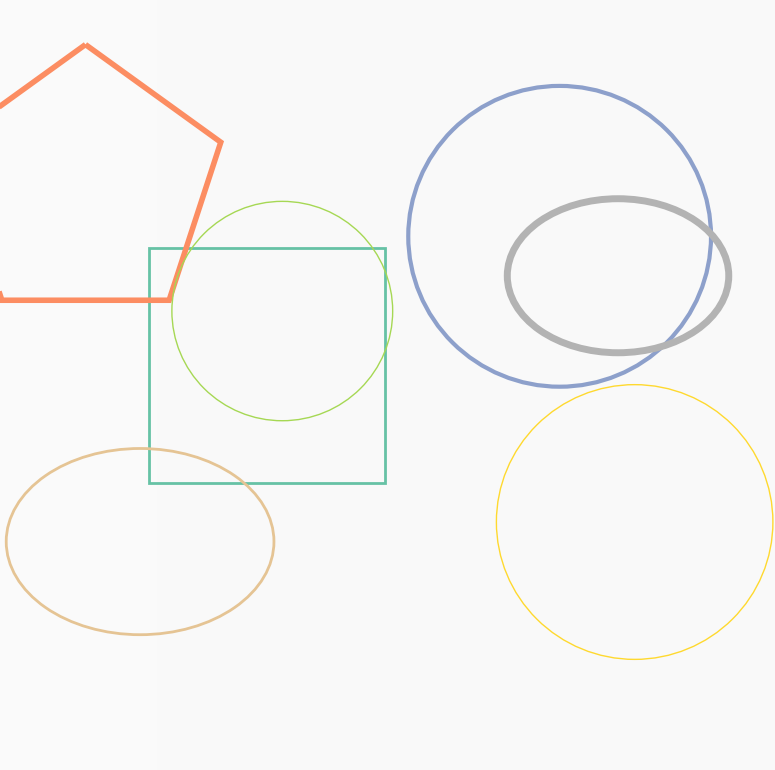[{"shape": "square", "thickness": 1, "radius": 0.76, "center": [0.345, 0.526]}, {"shape": "pentagon", "thickness": 2, "radius": 0.92, "center": [0.11, 0.759]}, {"shape": "circle", "thickness": 1.5, "radius": 0.98, "center": [0.722, 0.693]}, {"shape": "circle", "thickness": 0.5, "radius": 0.71, "center": [0.364, 0.596]}, {"shape": "circle", "thickness": 0.5, "radius": 0.89, "center": [0.819, 0.322]}, {"shape": "oval", "thickness": 1, "radius": 0.86, "center": [0.181, 0.297]}, {"shape": "oval", "thickness": 2.5, "radius": 0.71, "center": [0.797, 0.642]}]